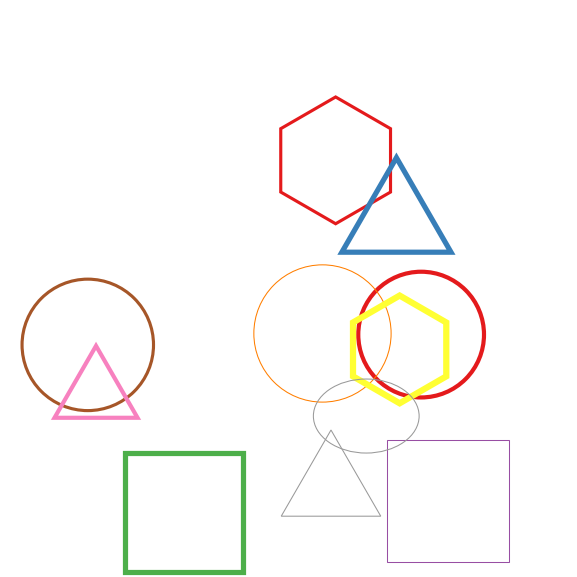[{"shape": "circle", "thickness": 2, "radius": 0.54, "center": [0.729, 0.42]}, {"shape": "hexagon", "thickness": 1.5, "radius": 0.55, "center": [0.581, 0.721]}, {"shape": "triangle", "thickness": 2.5, "radius": 0.55, "center": [0.686, 0.617]}, {"shape": "square", "thickness": 2.5, "radius": 0.51, "center": [0.319, 0.112]}, {"shape": "square", "thickness": 0.5, "radius": 0.53, "center": [0.775, 0.132]}, {"shape": "circle", "thickness": 0.5, "radius": 0.59, "center": [0.558, 0.422]}, {"shape": "hexagon", "thickness": 3, "radius": 0.47, "center": [0.692, 0.394]}, {"shape": "circle", "thickness": 1.5, "radius": 0.57, "center": [0.152, 0.402]}, {"shape": "triangle", "thickness": 2, "radius": 0.42, "center": [0.166, 0.317]}, {"shape": "oval", "thickness": 0.5, "radius": 0.46, "center": [0.634, 0.279]}, {"shape": "triangle", "thickness": 0.5, "radius": 0.5, "center": [0.573, 0.155]}]